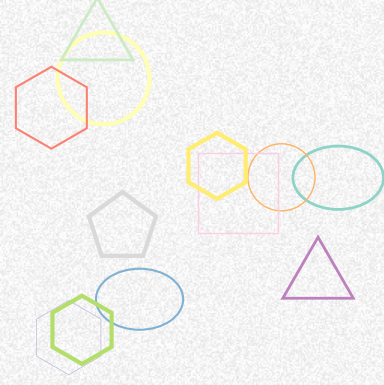[{"shape": "oval", "thickness": 2, "radius": 0.59, "center": [0.879, 0.538]}, {"shape": "circle", "thickness": 3, "radius": 0.6, "center": [0.269, 0.796]}, {"shape": "hexagon", "thickness": 0.5, "radius": 0.48, "center": [0.178, 0.123]}, {"shape": "hexagon", "thickness": 1.5, "radius": 0.53, "center": [0.133, 0.72]}, {"shape": "oval", "thickness": 1.5, "radius": 0.57, "center": [0.362, 0.223]}, {"shape": "circle", "thickness": 1, "radius": 0.44, "center": [0.731, 0.539]}, {"shape": "hexagon", "thickness": 3, "radius": 0.44, "center": [0.213, 0.143]}, {"shape": "square", "thickness": 1, "radius": 0.52, "center": [0.618, 0.498]}, {"shape": "pentagon", "thickness": 3, "radius": 0.46, "center": [0.318, 0.41]}, {"shape": "triangle", "thickness": 2, "radius": 0.53, "center": [0.826, 0.278]}, {"shape": "triangle", "thickness": 2, "radius": 0.54, "center": [0.252, 0.898]}, {"shape": "hexagon", "thickness": 3, "radius": 0.43, "center": [0.564, 0.569]}]